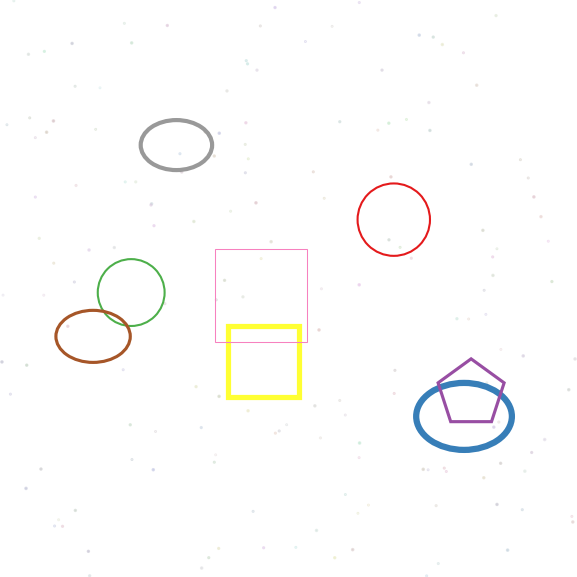[{"shape": "circle", "thickness": 1, "radius": 0.31, "center": [0.682, 0.619]}, {"shape": "oval", "thickness": 3, "radius": 0.41, "center": [0.804, 0.278]}, {"shape": "circle", "thickness": 1, "radius": 0.29, "center": [0.227, 0.493]}, {"shape": "pentagon", "thickness": 1.5, "radius": 0.3, "center": [0.816, 0.318]}, {"shape": "square", "thickness": 2.5, "radius": 0.31, "center": [0.456, 0.373]}, {"shape": "oval", "thickness": 1.5, "radius": 0.32, "center": [0.161, 0.417]}, {"shape": "square", "thickness": 0.5, "radius": 0.4, "center": [0.452, 0.487]}, {"shape": "oval", "thickness": 2, "radius": 0.31, "center": [0.305, 0.748]}]